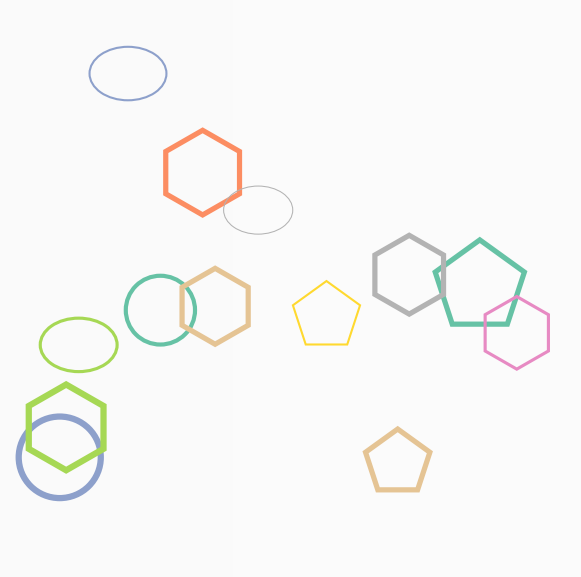[{"shape": "circle", "thickness": 2, "radius": 0.3, "center": [0.276, 0.462]}, {"shape": "pentagon", "thickness": 2.5, "radius": 0.4, "center": [0.825, 0.503]}, {"shape": "hexagon", "thickness": 2.5, "radius": 0.37, "center": [0.349, 0.7]}, {"shape": "oval", "thickness": 1, "radius": 0.33, "center": [0.22, 0.872]}, {"shape": "circle", "thickness": 3, "radius": 0.35, "center": [0.103, 0.207]}, {"shape": "hexagon", "thickness": 1.5, "radius": 0.31, "center": [0.889, 0.423]}, {"shape": "oval", "thickness": 1.5, "radius": 0.33, "center": [0.135, 0.402]}, {"shape": "hexagon", "thickness": 3, "radius": 0.37, "center": [0.114, 0.259]}, {"shape": "pentagon", "thickness": 1, "radius": 0.3, "center": [0.562, 0.452]}, {"shape": "hexagon", "thickness": 2.5, "radius": 0.33, "center": [0.37, 0.469]}, {"shape": "pentagon", "thickness": 2.5, "radius": 0.29, "center": [0.684, 0.198]}, {"shape": "oval", "thickness": 0.5, "radius": 0.3, "center": [0.444, 0.635]}, {"shape": "hexagon", "thickness": 2.5, "radius": 0.34, "center": [0.704, 0.523]}]